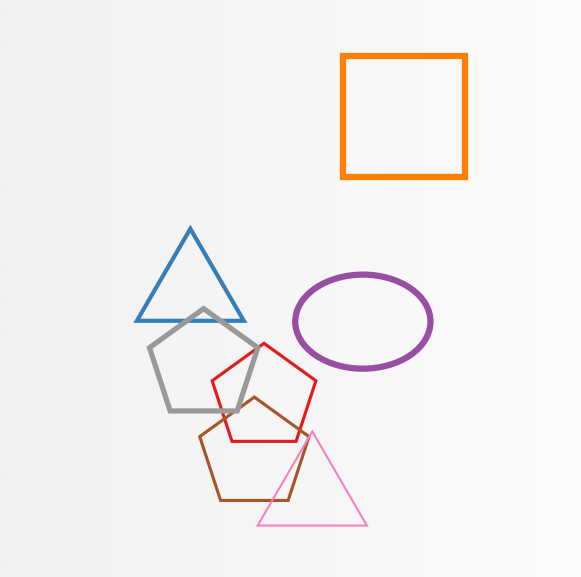[{"shape": "pentagon", "thickness": 1.5, "radius": 0.47, "center": [0.454, 0.311]}, {"shape": "triangle", "thickness": 2, "radius": 0.53, "center": [0.327, 0.497]}, {"shape": "oval", "thickness": 3, "radius": 0.58, "center": [0.624, 0.442]}, {"shape": "square", "thickness": 3, "radius": 0.52, "center": [0.695, 0.798]}, {"shape": "pentagon", "thickness": 1.5, "radius": 0.49, "center": [0.438, 0.213]}, {"shape": "triangle", "thickness": 1, "radius": 0.54, "center": [0.537, 0.143]}, {"shape": "pentagon", "thickness": 2.5, "radius": 0.49, "center": [0.35, 0.367]}]